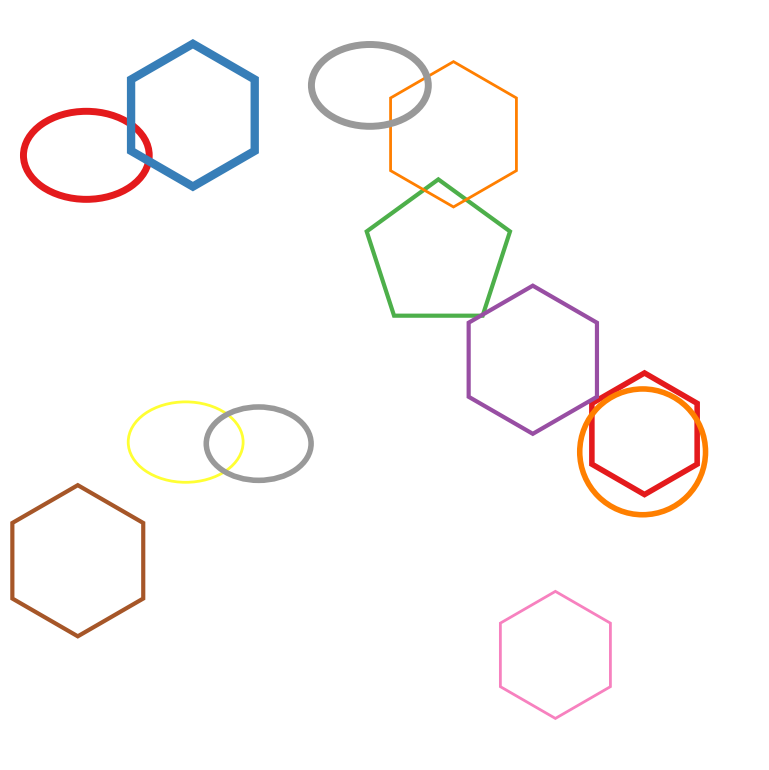[{"shape": "hexagon", "thickness": 2, "radius": 0.39, "center": [0.837, 0.437]}, {"shape": "oval", "thickness": 2.5, "radius": 0.41, "center": [0.112, 0.798]}, {"shape": "hexagon", "thickness": 3, "radius": 0.46, "center": [0.251, 0.85]}, {"shape": "pentagon", "thickness": 1.5, "radius": 0.49, "center": [0.569, 0.669]}, {"shape": "hexagon", "thickness": 1.5, "radius": 0.48, "center": [0.692, 0.533]}, {"shape": "circle", "thickness": 2, "radius": 0.41, "center": [0.835, 0.413]}, {"shape": "hexagon", "thickness": 1, "radius": 0.47, "center": [0.589, 0.826]}, {"shape": "oval", "thickness": 1, "radius": 0.37, "center": [0.241, 0.426]}, {"shape": "hexagon", "thickness": 1.5, "radius": 0.49, "center": [0.101, 0.272]}, {"shape": "hexagon", "thickness": 1, "radius": 0.41, "center": [0.721, 0.149]}, {"shape": "oval", "thickness": 2, "radius": 0.34, "center": [0.336, 0.424]}, {"shape": "oval", "thickness": 2.5, "radius": 0.38, "center": [0.48, 0.889]}]